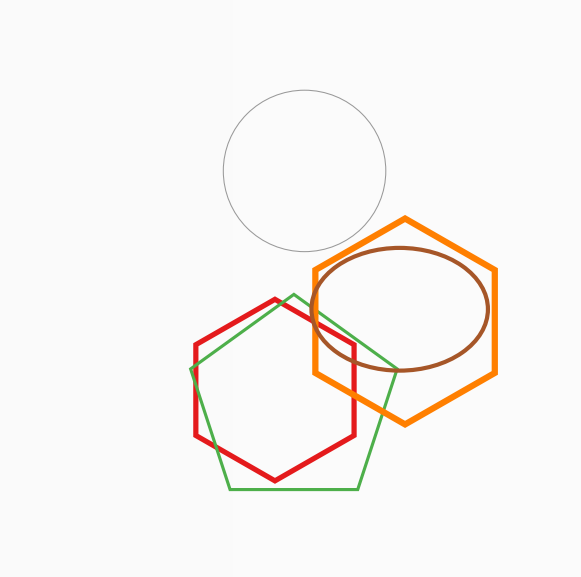[{"shape": "hexagon", "thickness": 2.5, "radius": 0.79, "center": [0.473, 0.324]}, {"shape": "pentagon", "thickness": 1.5, "radius": 0.93, "center": [0.506, 0.303]}, {"shape": "hexagon", "thickness": 3, "radius": 0.89, "center": [0.697, 0.442]}, {"shape": "oval", "thickness": 2, "radius": 0.76, "center": [0.688, 0.464]}, {"shape": "circle", "thickness": 0.5, "radius": 0.7, "center": [0.524, 0.703]}]